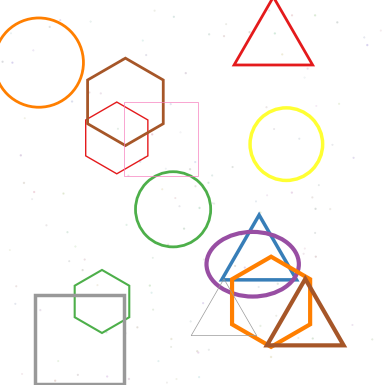[{"shape": "triangle", "thickness": 2, "radius": 0.59, "center": [0.71, 0.89]}, {"shape": "hexagon", "thickness": 1, "radius": 0.47, "center": [0.303, 0.642]}, {"shape": "triangle", "thickness": 2.5, "radius": 0.56, "center": [0.673, 0.329]}, {"shape": "hexagon", "thickness": 1.5, "radius": 0.41, "center": [0.265, 0.217]}, {"shape": "circle", "thickness": 2, "radius": 0.49, "center": [0.45, 0.456]}, {"shape": "oval", "thickness": 3, "radius": 0.6, "center": [0.656, 0.314]}, {"shape": "hexagon", "thickness": 3, "radius": 0.59, "center": [0.704, 0.216]}, {"shape": "circle", "thickness": 2, "radius": 0.58, "center": [0.101, 0.837]}, {"shape": "circle", "thickness": 2.5, "radius": 0.47, "center": [0.744, 0.626]}, {"shape": "triangle", "thickness": 3, "radius": 0.58, "center": [0.793, 0.16]}, {"shape": "hexagon", "thickness": 2, "radius": 0.57, "center": [0.326, 0.735]}, {"shape": "square", "thickness": 0.5, "radius": 0.48, "center": [0.419, 0.64]}, {"shape": "triangle", "thickness": 0.5, "radius": 0.49, "center": [0.582, 0.177]}, {"shape": "square", "thickness": 2.5, "radius": 0.58, "center": [0.207, 0.117]}]